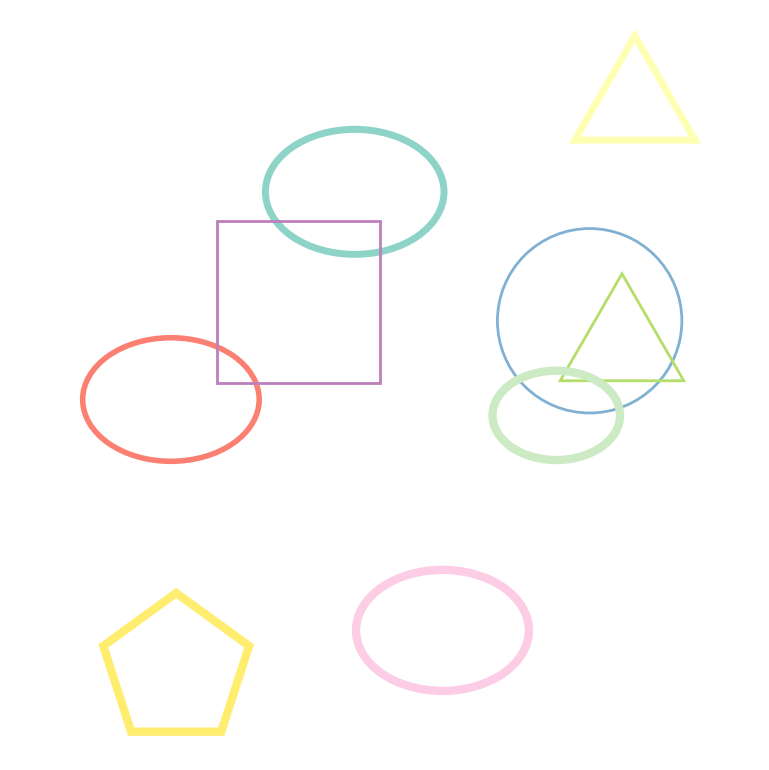[{"shape": "oval", "thickness": 2.5, "radius": 0.58, "center": [0.461, 0.751]}, {"shape": "triangle", "thickness": 2.5, "radius": 0.45, "center": [0.824, 0.863]}, {"shape": "oval", "thickness": 2, "radius": 0.57, "center": [0.222, 0.481]}, {"shape": "circle", "thickness": 1, "radius": 0.6, "center": [0.766, 0.583]}, {"shape": "triangle", "thickness": 1, "radius": 0.46, "center": [0.808, 0.552]}, {"shape": "oval", "thickness": 3, "radius": 0.56, "center": [0.575, 0.181]}, {"shape": "square", "thickness": 1, "radius": 0.53, "center": [0.387, 0.608]}, {"shape": "oval", "thickness": 3, "radius": 0.41, "center": [0.722, 0.461]}, {"shape": "pentagon", "thickness": 3, "radius": 0.5, "center": [0.229, 0.13]}]